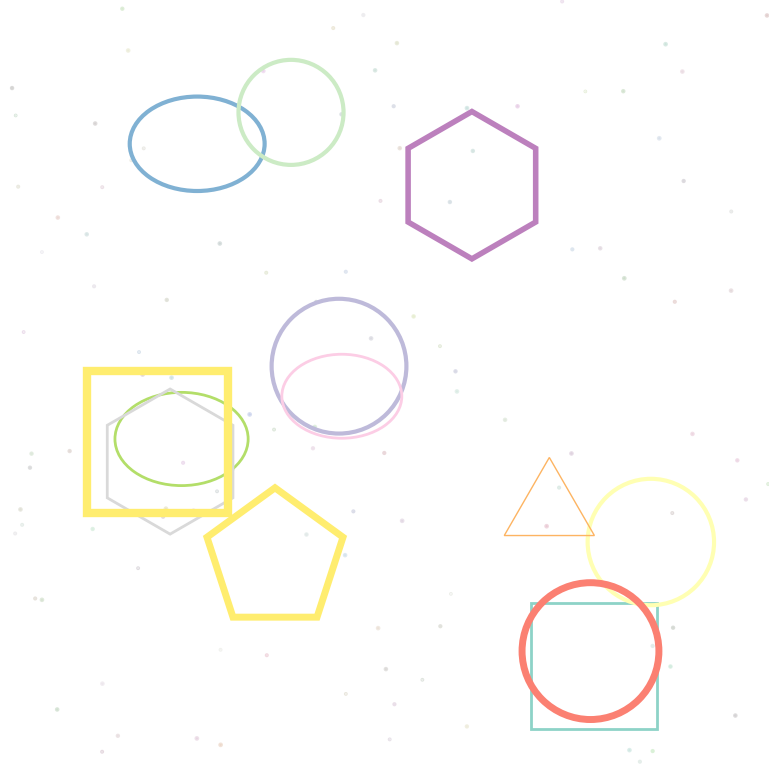[{"shape": "square", "thickness": 1, "radius": 0.41, "center": [0.772, 0.135]}, {"shape": "circle", "thickness": 1.5, "radius": 0.41, "center": [0.845, 0.296]}, {"shape": "circle", "thickness": 1.5, "radius": 0.44, "center": [0.44, 0.524]}, {"shape": "circle", "thickness": 2.5, "radius": 0.44, "center": [0.767, 0.154]}, {"shape": "oval", "thickness": 1.5, "radius": 0.44, "center": [0.256, 0.813]}, {"shape": "triangle", "thickness": 0.5, "radius": 0.34, "center": [0.713, 0.338]}, {"shape": "oval", "thickness": 1, "radius": 0.43, "center": [0.236, 0.43]}, {"shape": "oval", "thickness": 1, "radius": 0.39, "center": [0.444, 0.485]}, {"shape": "hexagon", "thickness": 1, "radius": 0.47, "center": [0.221, 0.401]}, {"shape": "hexagon", "thickness": 2, "radius": 0.48, "center": [0.613, 0.759]}, {"shape": "circle", "thickness": 1.5, "radius": 0.34, "center": [0.378, 0.854]}, {"shape": "pentagon", "thickness": 2.5, "radius": 0.46, "center": [0.357, 0.274]}, {"shape": "square", "thickness": 3, "radius": 0.46, "center": [0.205, 0.426]}]